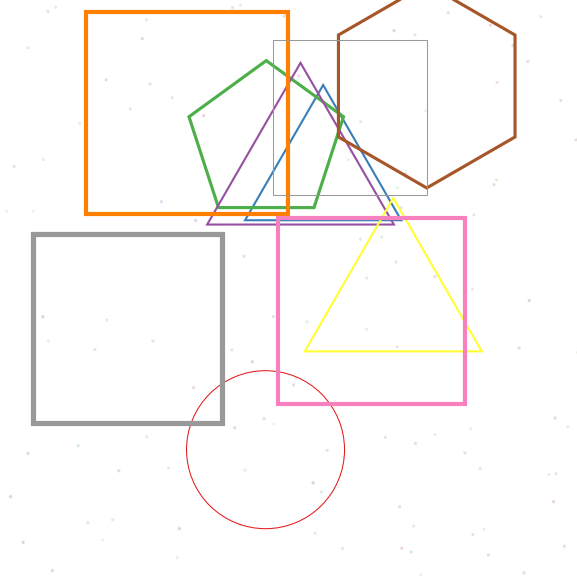[{"shape": "circle", "thickness": 0.5, "radius": 0.68, "center": [0.46, 0.22]}, {"shape": "triangle", "thickness": 1, "radius": 0.78, "center": [0.56, 0.696]}, {"shape": "pentagon", "thickness": 1.5, "radius": 0.7, "center": [0.461, 0.753]}, {"shape": "triangle", "thickness": 1, "radius": 0.93, "center": [0.52, 0.704]}, {"shape": "square", "thickness": 2, "radius": 0.87, "center": [0.324, 0.803]}, {"shape": "triangle", "thickness": 1, "radius": 0.89, "center": [0.681, 0.479]}, {"shape": "hexagon", "thickness": 1.5, "radius": 0.88, "center": [0.739, 0.85]}, {"shape": "square", "thickness": 2, "radius": 0.81, "center": [0.643, 0.461]}, {"shape": "square", "thickness": 0.5, "radius": 0.67, "center": [0.606, 0.796]}, {"shape": "square", "thickness": 2.5, "radius": 0.82, "center": [0.221, 0.43]}]